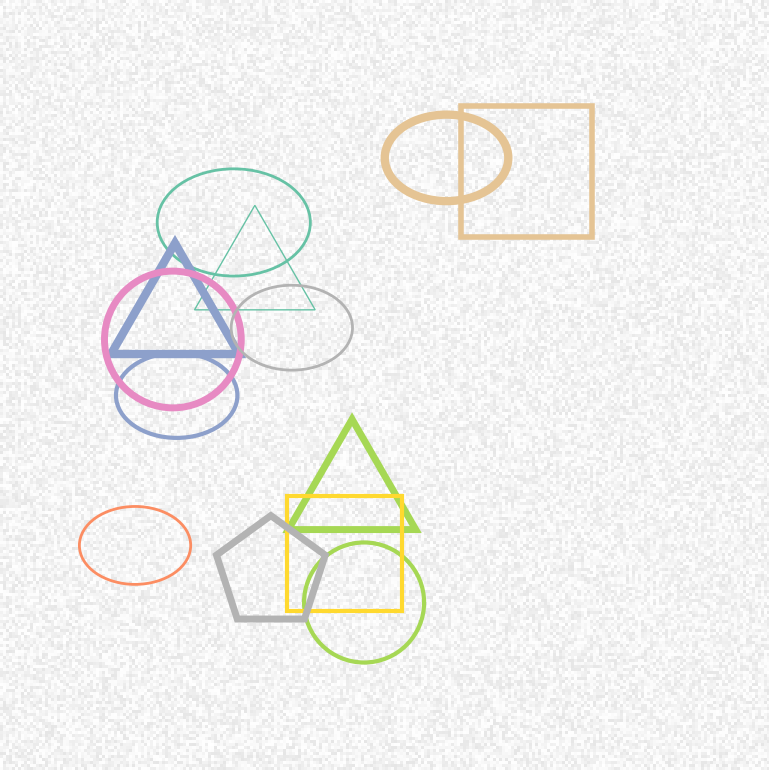[{"shape": "triangle", "thickness": 0.5, "radius": 0.45, "center": [0.331, 0.643]}, {"shape": "oval", "thickness": 1, "radius": 0.5, "center": [0.304, 0.711]}, {"shape": "oval", "thickness": 1, "radius": 0.36, "center": [0.175, 0.292]}, {"shape": "oval", "thickness": 1.5, "radius": 0.39, "center": [0.229, 0.487]}, {"shape": "triangle", "thickness": 3, "radius": 0.48, "center": [0.227, 0.588]}, {"shape": "circle", "thickness": 2.5, "radius": 0.44, "center": [0.225, 0.559]}, {"shape": "triangle", "thickness": 2.5, "radius": 0.48, "center": [0.457, 0.36]}, {"shape": "circle", "thickness": 1.5, "radius": 0.39, "center": [0.473, 0.218]}, {"shape": "square", "thickness": 1.5, "radius": 0.37, "center": [0.447, 0.281]}, {"shape": "oval", "thickness": 3, "radius": 0.4, "center": [0.58, 0.795]}, {"shape": "square", "thickness": 2, "radius": 0.43, "center": [0.684, 0.777]}, {"shape": "oval", "thickness": 1, "radius": 0.39, "center": [0.379, 0.574]}, {"shape": "pentagon", "thickness": 2.5, "radius": 0.37, "center": [0.352, 0.256]}]